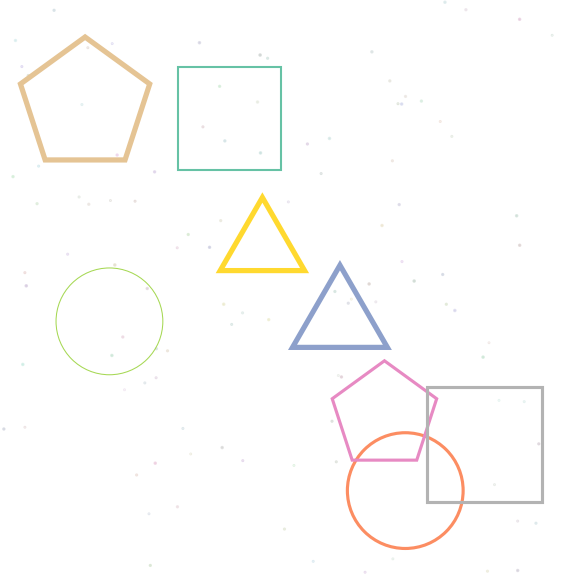[{"shape": "square", "thickness": 1, "radius": 0.45, "center": [0.397, 0.793]}, {"shape": "circle", "thickness": 1.5, "radius": 0.5, "center": [0.702, 0.15]}, {"shape": "triangle", "thickness": 2.5, "radius": 0.47, "center": [0.589, 0.445]}, {"shape": "pentagon", "thickness": 1.5, "radius": 0.48, "center": [0.666, 0.279]}, {"shape": "circle", "thickness": 0.5, "radius": 0.46, "center": [0.189, 0.443]}, {"shape": "triangle", "thickness": 2.5, "radius": 0.42, "center": [0.454, 0.573]}, {"shape": "pentagon", "thickness": 2.5, "radius": 0.59, "center": [0.147, 0.817]}, {"shape": "square", "thickness": 1.5, "radius": 0.5, "center": [0.839, 0.229]}]